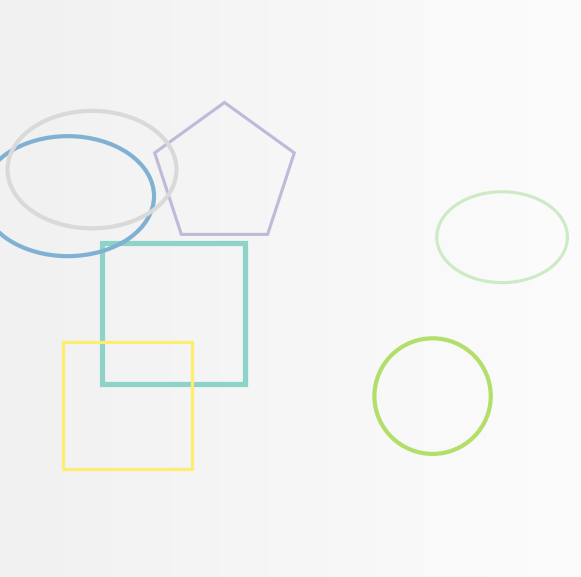[{"shape": "square", "thickness": 2.5, "radius": 0.61, "center": [0.299, 0.456]}, {"shape": "pentagon", "thickness": 1.5, "radius": 0.63, "center": [0.386, 0.695]}, {"shape": "oval", "thickness": 2, "radius": 0.74, "center": [0.117, 0.659]}, {"shape": "circle", "thickness": 2, "radius": 0.5, "center": [0.744, 0.313]}, {"shape": "oval", "thickness": 2, "radius": 0.73, "center": [0.158, 0.705]}, {"shape": "oval", "thickness": 1.5, "radius": 0.56, "center": [0.864, 0.588]}, {"shape": "square", "thickness": 1.5, "radius": 0.55, "center": [0.219, 0.297]}]